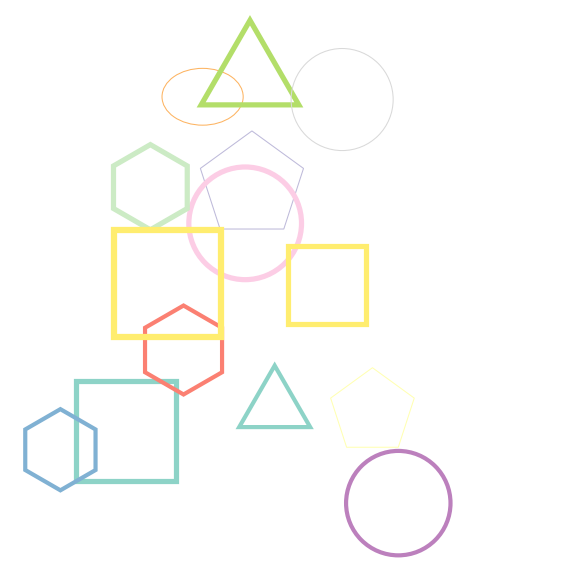[{"shape": "triangle", "thickness": 2, "radius": 0.35, "center": [0.476, 0.295]}, {"shape": "square", "thickness": 2.5, "radius": 0.44, "center": [0.218, 0.252]}, {"shape": "pentagon", "thickness": 0.5, "radius": 0.38, "center": [0.645, 0.286]}, {"shape": "pentagon", "thickness": 0.5, "radius": 0.47, "center": [0.436, 0.679]}, {"shape": "hexagon", "thickness": 2, "radius": 0.38, "center": [0.318, 0.393]}, {"shape": "hexagon", "thickness": 2, "radius": 0.35, "center": [0.105, 0.22]}, {"shape": "oval", "thickness": 0.5, "radius": 0.35, "center": [0.351, 0.832]}, {"shape": "triangle", "thickness": 2.5, "radius": 0.49, "center": [0.433, 0.866]}, {"shape": "circle", "thickness": 2.5, "radius": 0.49, "center": [0.425, 0.612]}, {"shape": "circle", "thickness": 0.5, "radius": 0.44, "center": [0.592, 0.827]}, {"shape": "circle", "thickness": 2, "radius": 0.45, "center": [0.69, 0.128]}, {"shape": "hexagon", "thickness": 2.5, "radius": 0.37, "center": [0.26, 0.675]}, {"shape": "square", "thickness": 2.5, "radius": 0.34, "center": [0.566, 0.506]}, {"shape": "square", "thickness": 3, "radius": 0.46, "center": [0.29, 0.508]}]